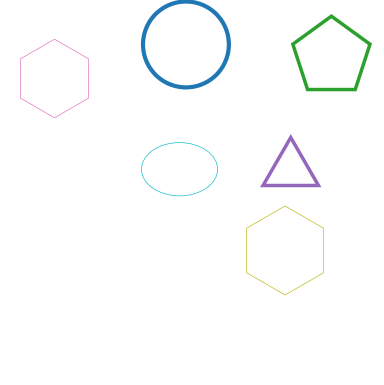[{"shape": "circle", "thickness": 3, "radius": 0.56, "center": [0.483, 0.885]}, {"shape": "pentagon", "thickness": 2.5, "radius": 0.53, "center": [0.861, 0.853]}, {"shape": "triangle", "thickness": 2.5, "radius": 0.42, "center": [0.755, 0.56]}, {"shape": "hexagon", "thickness": 0.5, "radius": 0.51, "center": [0.142, 0.796]}, {"shape": "hexagon", "thickness": 0.5, "radius": 0.58, "center": [0.741, 0.349]}, {"shape": "oval", "thickness": 0.5, "radius": 0.49, "center": [0.466, 0.56]}]